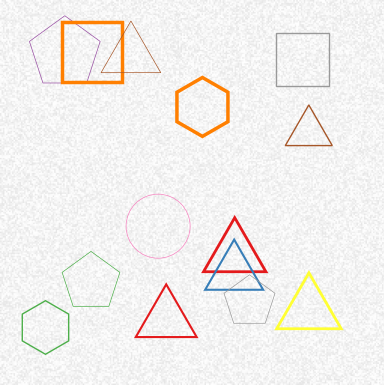[{"shape": "triangle", "thickness": 2, "radius": 0.47, "center": [0.61, 0.341]}, {"shape": "triangle", "thickness": 1.5, "radius": 0.46, "center": [0.432, 0.17]}, {"shape": "triangle", "thickness": 1.5, "radius": 0.43, "center": [0.608, 0.291]}, {"shape": "hexagon", "thickness": 1, "radius": 0.35, "center": [0.118, 0.149]}, {"shape": "pentagon", "thickness": 0.5, "radius": 0.39, "center": [0.236, 0.268]}, {"shape": "pentagon", "thickness": 0.5, "radius": 0.48, "center": [0.168, 0.863]}, {"shape": "hexagon", "thickness": 2.5, "radius": 0.38, "center": [0.526, 0.722]}, {"shape": "square", "thickness": 2.5, "radius": 0.39, "center": [0.239, 0.865]}, {"shape": "triangle", "thickness": 2, "radius": 0.48, "center": [0.802, 0.194]}, {"shape": "triangle", "thickness": 0.5, "radius": 0.45, "center": [0.34, 0.856]}, {"shape": "triangle", "thickness": 1, "radius": 0.35, "center": [0.802, 0.657]}, {"shape": "circle", "thickness": 0.5, "radius": 0.42, "center": [0.411, 0.413]}, {"shape": "pentagon", "thickness": 0.5, "radius": 0.35, "center": [0.648, 0.217]}, {"shape": "square", "thickness": 1, "radius": 0.34, "center": [0.785, 0.845]}]